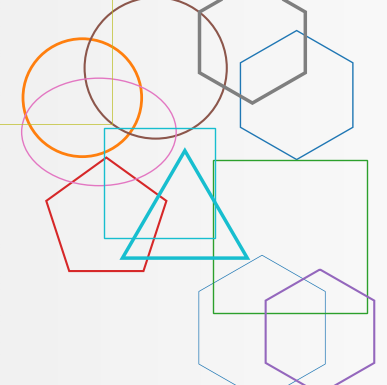[{"shape": "hexagon", "thickness": 1, "radius": 0.84, "center": [0.766, 0.753]}, {"shape": "hexagon", "thickness": 0.5, "radius": 0.94, "center": [0.676, 0.149]}, {"shape": "circle", "thickness": 2, "radius": 0.77, "center": [0.212, 0.746]}, {"shape": "square", "thickness": 1, "radius": 1.0, "center": [0.748, 0.385]}, {"shape": "pentagon", "thickness": 1.5, "radius": 0.81, "center": [0.274, 0.428]}, {"shape": "hexagon", "thickness": 1.5, "radius": 0.81, "center": [0.826, 0.138]}, {"shape": "circle", "thickness": 1.5, "radius": 0.92, "center": [0.402, 0.823]}, {"shape": "oval", "thickness": 1, "radius": 1.0, "center": [0.255, 0.657]}, {"shape": "hexagon", "thickness": 2.5, "radius": 0.79, "center": [0.651, 0.89]}, {"shape": "square", "thickness": 0.5, "radius": 0.88, "center": [0.113, 0.854]}, {"shape": "square", "thickness": 1, "radius": 0.71, "center": [0.411, 0.525]}, {"shape": "triangle", "thickness": 2.5, "radius": 0.93, "center": [0.477, 0.423]}]